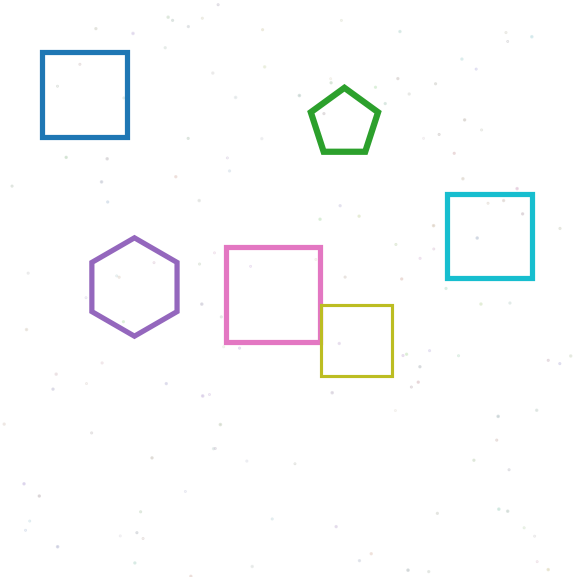[{"shape": "square", "thickness": 2.5, "radius": 0.37, "center": [0.146, 0.835]}, {"shape": "pentagon", "thickness": 3, "radius": 0.31, "center": [0.596, 0.786]}, {"shape": "hexagon", "thickness": 2.5, "radius": 0.43, "center": [0.233, 0.502]}, {"shape": "square", "thickness": 2.5, "radius": 0.41, "center": [0.473, 0.489]}, {"shape": "square", "thickness": 1.5, "radius": 0.31, "center": [0.617, 0.409]}, {"shape": "square", "thickness": 2.5, "radius": 0.37, "center": [0.848, 0.59]}]